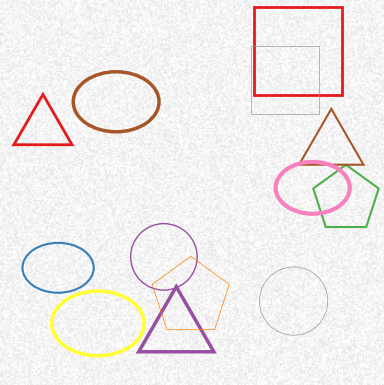[{"shape": "square", "thickness": 2, "radius": 0.57, "center": [0.775, 0.868]}, {"shape": "triangle", "thickness": 2, "radius": 0.44, "center": [0.112, 0.668]}, {"shape": "oval", "thickness": 1.5, "radius": 0.46, "center": [0.151, 0.304]}, {"shape": "pentagon", "thickness": 1.5, "radius": 0.45, "center": [0.899, 0.483]}, {"shape": "triangle", "thickness": 2.5, "radius": 0.56, "center": [0.458, 0.143]}, {"shape": "circle", "thickness": 1, "radius": 0.43, "center": [0.426, 0.333]}, {"shape": "pentagon", "thickness": 0.5, "radius": 0.53, "center": [0.495, 0.229]}, {"shape": "oval", "thickness": 2.5, "radius": 0.6, "center": [0.254, 0.16]}, {"shape": "triangle", "thickness": 1.5, "radius": 0.48, "center": [0.86, 0.62]}, {"shape": "oval", "thickness": 2.5, "radius": 0.56, "center": [0.302, 0.736]}, {"shape": "oval", "thickness": 3, "radius": 0.48, "center": [0.812, 0.512]}, {"shape": "circle", "thickness": 0.5, "radius": 0.44, "center": [0.763, 0.218]}, {"shape": "square", "thickness": 0.5, "radius": 0.44, "center": [0.74, 0.792]}]